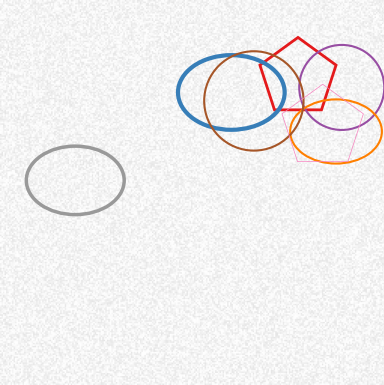[{"shape": "pentagon", "thickness": 2, "radius": 0.52, "center": [0.774, 0.799]}, {"shape": "oval", "thickness": 3, "radius": 0.69, "center": [0.601, 0.76]}, {"shape": "circle", "thickness": 1.5, "radius": 0.55, "center": [0.888, 0.773]}, {"shape": "oval", "thickness": 1.5, "radius": 0.6, "center": [0.873, 0.658]}, {"shape": "circle", "thickness": 1.5, "radius": 0.65, "center": [0.659, 0.738]}, {"shape": "pentagon", "thickness": 0.5, "radius": 0.56, "center": [0.838, 0.67]}, {"shape": "oval", "thickness": 2.5, "radius": 0.64, "center": [0.195, 0.531]}]